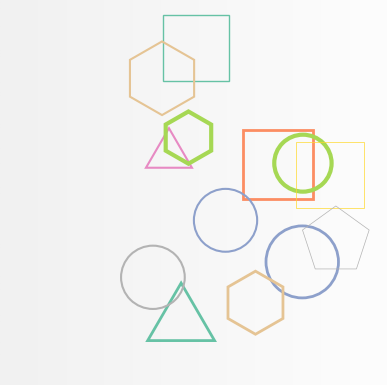[{"shape": "triangle", "thickness": 2, "radius": 0.5, "center": [0.467, 0.165]}, {"shape": "square", "thickness": 1, "radius": 0.43, "center": [0.505, 0.875]}, {"shape": "square", "thickness": 2, "radius": 0.45, "center": [0.719, 0.573]}, {"shape": "circle", "thickness": 2, "radius": 0.47, "center": [0.78, 0.32]}, {"shape": "circle", "thickness": 1.5, "radius": 0.41, "center": [0.582, 0.428]}, {"shape": "triangle", "thickness": 1.5, "radius": 0.34, "center": [0.436, 0.599]}, {"shape": "hexagon", "thickness": 3, "radius": 0.34, "center": [0.486, 0.643]}, {"shape": "circle", "thickness": 3, "radius": 0.37, "center": [0.782, 0.576]}, {"shape": "square", "thickness": 0.5, "radius": 0.43, "center": [0.852, 0.545]}, {"shape": "hexagon", "thickness": 1.5, "radius": 0.48, "center": [0.418, 0.797]}, {"shape": "hexagon", "thickness": 2, "radius": 0.41, "center": [0.659, 0.214]}, {"shape": "pentagon", "thickness": 0.5, "radius": 0.45, "center": [0.867, 0.375]}, {"shape": "circle", "thickness": 1.5, "radius": 0.41, "center": [0.395, 0.28]}]